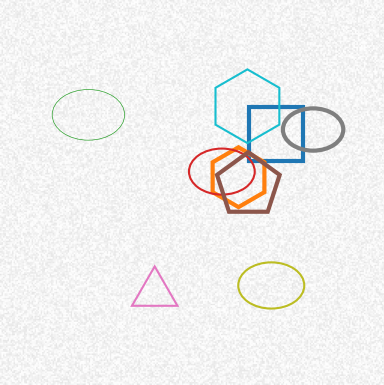[{"shape": "square", "thickness": 3, "radius": 0.36, "center": [0.717, 0.652]}, {"shape": "hexagon", "thickness": 3, "radius": 0.39, "center": [0.62, 0.54]}, {"shape": "oval", "thickness": 0.5, "radius": 0.47, "center": [0.23, 0.702]}, {"shape": "oval", "thickness": 1.5, "radius": 0.43, "center": [0.576, 0.554]}, {"shape": "pentagon", "thickness": 3, "radius": 0.43, "center": [0.645, 0.519]}, {"shape": "triangle", "thickness": 1.5, "radius": 0.34, "center": [0.402, 0.24]}, {"shape": "oval", "thickness": 3, "radius": 0.39, "center": [0.813, 0.664]}, {"shape": "oval", "thickness": 1.5, "radius": 0.43, "center": [0.705, 0.259]}, {"shape": "hexagon", "thickness": 1.5, "radius": 0.48, "center": [0.643, 0.724]}]